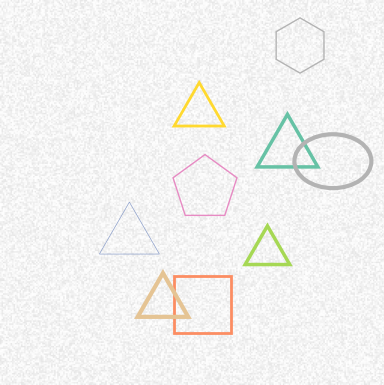[{"shape": "triangle", "thickness": 2.5, "radius": 0.46, "center": [0.747, 0.612]}, {"shape": "square", "thickness": 2, "radius": 0.37, "center": [0.526, 0.21]}, {"shape": "triangle", "thickness": 0.5, "radius": 0.45, "center": [0.336, 0.385]}, {"shape": "pentagon", "thickness": 1, "radius": 0.44, "center": [0.533, 0.511]}, {"shape": "triangle", "thickness": 2.5, "radius": 0.33, "center": [0.695, 0.346]}, {"shape": "triangle", "thickness": 2, "radius": 0.38, "center": [0.517, 0.71]}, {"shape": "triangle", "thickness": 3, "radius": 0.38, "center": [0.423, 0.215]}, {"shape": "hexagon", "thickness": 1, "radius": 0.36, "center": [0.779, 0.882]}, {"shape": "oval", "thickness": 3, "radius": 0.5, "center": [0.865, 0.581]}]